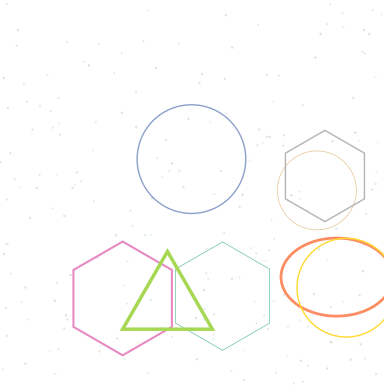[{"shape": "hexagon", "thickness": 0.5, "radius": 0.7, "center": [0.578, 0.231]}, {"shape": "oval", "thickness": 2, "radius": 0.72, "center": [0.875, 0.28]}, {"shape": "circle", "thickness": 1, "radius": 0.71, "center": [0.497, 0.587]}, {"shape": "hexagon", "thickness": 1.5, "radius": 0.74, "center": [0.319, 0.225]}, {"shape": "triangle", "thickness": 2.5, "radius": 0.67, "center": [0.435, 0.212]}, {"shape": "circle", "thickness": 1, "radius": 0.64, "center": [0.9, 0.253]}, {"shape": "circle", "thickness": 0.5, "radius": 0.51, "center": [0.823, 0.505]}, {"shape": "hexagon", "thickness": 1, "radius": 0.59, "center": [0.844, 0.543]}]